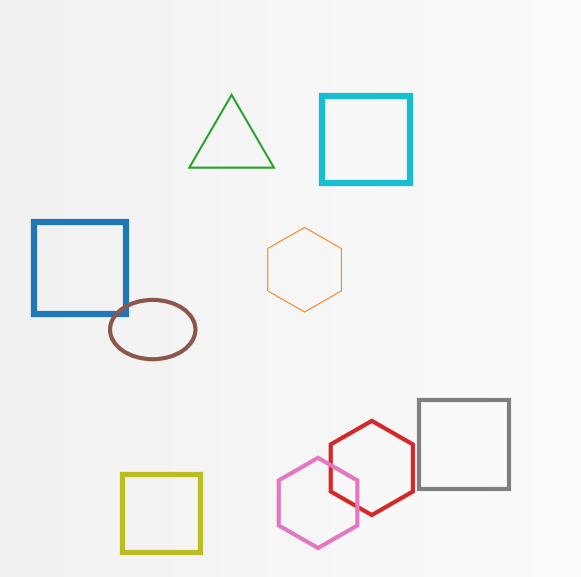[{"shape": "square", "thickness": 3, "radius": 0.4, "center": [0.138, 0.535]}, {"shape": "hexagon", "thickness": 0.5, "radius": 0.37, "center": [0.524, 0.532]}, {"shape": "triangle", "thickness": 1, "radius": 0.42, "center": [0.398, 0.751]}, {"shape": "hexagon", "thickness": 2, "radius": 0.41, "center": [0.64, 0.189]}, {"shape": "oval", "thickness": 2, "radius": 0.37, "center": [0.263, 0.428]}, {"shape": "hexagon", "thickness": 2, "radius": 0.39, "center": [0.547, 0.128]}, {"shape": "square", "thickness": 2, "radius": 0.39, "center": [0.798, 0.23]}, {"shape": "square", "thickness": 2.5, "radius": 0.34, "center": [0.277, 0.111]}, {"shape": "square", "thickness": 3, "radius": 0.38, "center": [0.629, 0.758]}]